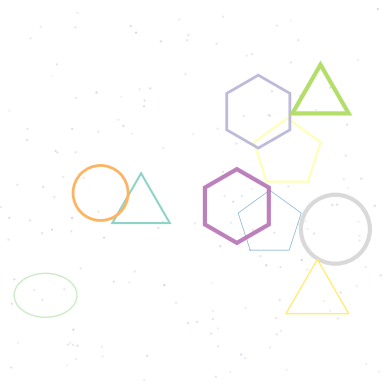[{"shape": "triangle", "thickness": 1.5, "radius": 0.43, "center": [0.366, 0.464]}, {"shape": "pentagon", "thickness": 1.5, "radius": 0.46, "center": [0.746, 0.602]}, {"shape": "hexagon", "thickness": 2, "radius": 0.47, "center": [0.671, 0.71]}, {"shape": "pentagon", "thickness": 0.5, "radius": 0.43, "center": [0.701, 0.42]}, {"shape": "circle", "thickness": 2, "radius": 0.36, "center": [0.261, 0.499]}, {"shape": "triangle", "thickness": 3, "radius": 0.42, "center": [0.832, 0.748]}, {"shape": "circle", "thickness": 3, "radius": 0.45, "center": [0.871, 0.405]}, {"shape": "hexagon", "thickness": 3, "radius": 0.48, "center": [0.615, 0.465]}, {"shape": "oval", "thickness": 1, "radius": 0.41, "center": [0.118, 0.233]}, {"shape": "triangle", "thickness": 1, "radius": 0.47, "center": [0.824, 0.232]}]